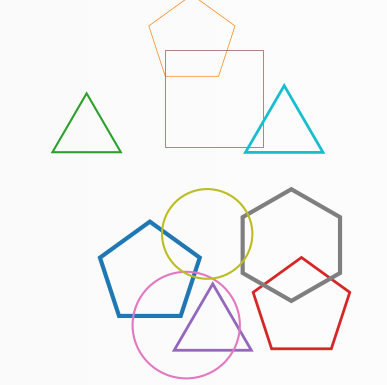[{"shape": "pentagon", "thickness": 3, "radius": 0.68, "center": [0.387, 0.289]}, {"shape": "pentagon", "thickness": 0.5, "radius": 0.58, "center": [0.495, 0.897]}, {"shape": "triangle", "thickness": 1.5, "radius": 0.51, "center": [0.224, 0.656]}, {"shape": "pentagon", "thickness": 2, "radius": 0.66, "center": [0.778, 0.2]}, {"shape": "triangle", "thickness": 2, "radius": 0.57, "center": [0.549, 0.148]}, {"shape": "square", "thickness": 0.5, "radius": 0.63, "center": [0.552, 0.744]}, {"shape": "circle", "thickness": 1.5, "radius": 0.69, "center": [0.481, 0.156]}, {"shape": "hexagon", "thickness": 3, "radius": 0.73, "center": [0.752, 0.363]}, {"shape": "circle", "thickness": 1.5, "radius": 0.58, "center": [0.535, 0.392]}, {"shape": "triangle", "thickness": 2, "radius": 0.58, "center": [0.733, 0.662]}]